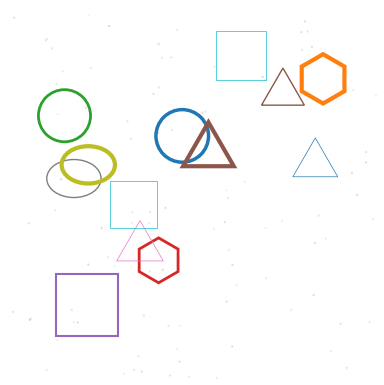[{"shape": "circle", "thickness": 2.5, "radius": 0.34, "center": [0.473, 0.647]}, {"shape": "triangle", "thickness": 0.5, "radius": 0.34, "center": [0.819, 0.574]}, {"shape": "hexagon", "thickness": 3, "radius": 0.32, "center": [0.839, 0.795]}, {"shape": "circle", "thickness": 2, "radius": 0.34, "center": [0.167, 0.699]}, {"shape": "hexagon", "thickness": 2, "radius": 0.29, "center": [0.412, 0.324]}, {"shape": "square", "thickness": 1.5, "radius": 0.4, "center": [0.226, 0.208]}, {"shape": "triangle", "thickness": 1, "radius": 0.32, "center": [0.735, 0.759]}, {"shape": "triangle", "thickness": 3, "radius": 0.38, "center": [0.541, 0.606]}, {"shape": "triangle", "thickness": 0.5, "radius": 0.35, "center": [0.364, 0.357]}, {"shape": "oval", "thickness": 1, "radius": 0.35, "center": [0.192, 0.536]}, {"shape": "oval", "thickness": 3, "radius": 0.35, "center": [0.229, 0.572]}, {"shape": "square", "thickness": 0.5, "radius": 0.32, "center": [0.625, 0.856]}, {"shape": "square", "thickness": 0.5, "radius": 0.3, "center": [0.347, 0.47]}]